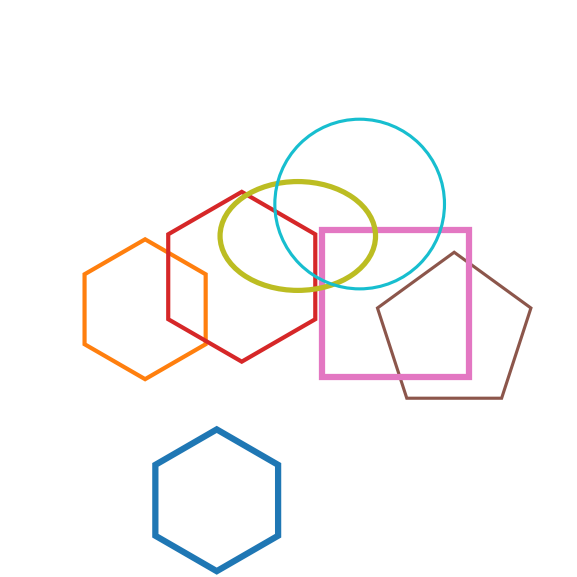[{"shape": "hexagon", "thickness": 3, "radius": 0.61, "center": [0.375, 0.133]}, {"shape": "hexagon", "thickness": 2, "radius": 0.61, "center": [0.251, 0.464]}, {"shape": "hexagon", "thickness": 2, "radius": 0.74, "center": [0.419, 0.52]}, {"shape": "pentagon", "thickness": 1.5, "radius": 0.7, "center": [0.786, 0.423]}, {"shape": "square", "thickness": 3, "radius": 0.63, "center": [0.685, 0.474]}, {"shape": "oval", "thickness": 2.5, "radius": 0.67, "center": [0.516, 0.591]}, {"shape": "circle", "thickness": 1.5, "radius": 0.73, "center": [0.623, 0.646]}]